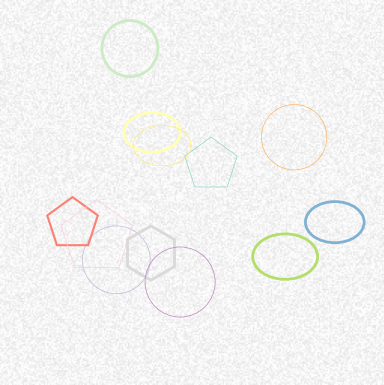[{"shape": "pentagon", "thickness": 0.5, "radius": 0.36, "center": [0.548, 0.572]}, {"shape": "oval", "thickness": 2, "radius": 0.37, "center": [0.395, 0.656]}, {"shape": "circle", "thickness": 0.5, "radius": 0.44, "center": [0.302, 0.325]}, {"shape": "pentagon", "thickness": 1.5, "radius": 0.35, "center": [0.188, 0.419]}, {"shape": "oval", "thickness": 2, "radius": 0.38, "center": [0.87, 0.423]}, {"shape": "circle", "thickness": 0.5, "radius": 0.42, "center": [0.764, 0.644]}, {"shape": "oval", "thickness": 2, "radius": 0.42, "center": [0.741, 0.333]}, {"shape": "pentagon", "thickness": 0.5, "radius": 0.49, "center": [0.251, 0.384]}, {"shape": "hexagon", "thickness": 2, "radius": 0.35, "center": [0.392, 0.343]}, {"shape": "circle", "thickness": 0.5, "radius": 0.46, "center": [0.468, 0.267]}, {"shape": "circle", "thickness": 2, "radius": 0.36, "center": [0.337, 0.874]}, {"shape": "oval", "thickness": 0.5, "radius": 0.38, "center": [0.421, 0.622]}]